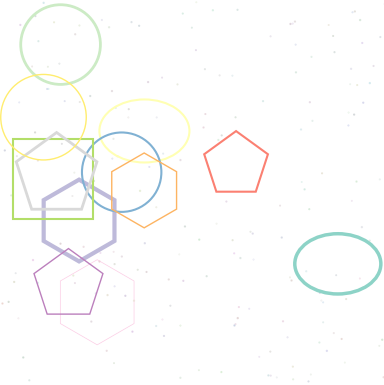[{"shape": "oval", "thickness": 2.5, "radius": 0.56, "center": [0.877, 0.315]}, {"shape": "oval", "thickness": 1.5, "radius": 0.58, "center": [0.375, 0.66]}, {"shape": "hexagon", "thickness": 3, "radius": 0.53, "center": [0.205, 0.427]}, {"shape": "pentagon", "thickness": 1.5, "radius": 0.44, "center": [0.613, 0.572]}, {"shape": "circle", "thickness": 1.5, "radius": 0.52, "center": [0.316, 0.553]}, {"shape": "hexagon", "thickness": 1, "radius": 0.49, "center": [0.374, 0.505]}, {"shape": "square", "thickness": 1.5, "radius": 0.52, "center": [0.138, 0.535]}, {"shape": "hexagon", "thickness": 0.5, "radius": 0.55, "center": [0.252, 0.215]}, {"shape": "pentagon", "thickness": 2, "radius": 0.55, "center": [0.147, 0.546]}, {"shape": "pentagon", "thickness": 1, "radius": 0.47, "center": [0.178, 0.26]}, {"shape": "circle", "thickness": 2, "radius": 0.52, "center": [0.157, 0.884]}, {"shape": "circle", "thickness": 1, "radius": 0.56, "center": [0.113, 0.696]}]